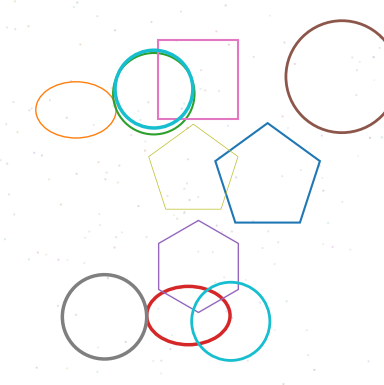[{"shape": "pentagon", "thickness": 1.5, "radius": 0.71, "center": [0.695, 0.537]}, {"shape": "oval", "thickness": 1, "radius": 0.52, "center": [0.197, 0.715]}, {"shape": "circle", "thickness": 1.5, "radius": 0.53, "center": [0.399, 0.757]}, {"shape": "oval", "thickness": 2.5, "radius": 0.54, "center": [0.489, 0.18]}, {"shape": "hexagon", "thickness": 1, "radius": 0.6, "center": [0.516, 0.308]}, {"shape": "circle", "thickness": 2, "radius": 0.73, "center": [0.888, 0.801]}, {"shape": "square", "thickness": 1.5, "radius": 0.52, "center": [0.514, 0.794]}, {"shape": "circle", "thickness": 2.5, "radius": 0.55, "center": [0.271, 0.177]}, {"shape": "pentagon", "thickness": 0.5, "radius": 0.61, "center": [0.502, 0.555]}, {"shape": "circle", "thickness": 2.5, "radius": 0.5, "center": [0.4, 0.769]}, {"shape": "circle", "thickness": 2, "radius": 0.51, "center": [0.599, 0.165]}]